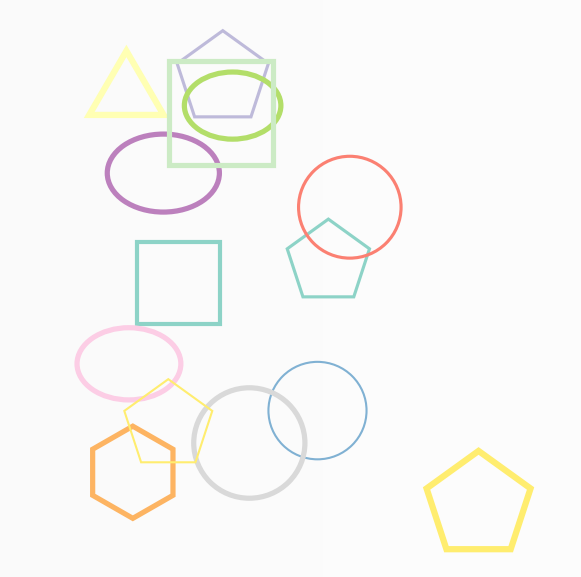[{"shape": "pentagon", "thickness": 1.5, "radius": 0.37, "center": [0.565, 0.545]}, {"shape": "square", "thickness": 2, "radius": 0.36, "center": [0.307, 0.51]}, {"shape": "triangle", "thickness": 3, "radius": 0.37, "center": [0.217, 0.837]}, {"shape": "pentagon", "thickness": 1.5, "radius": 0.41, "center": [0.383, 0.864]}, {"shape": "circle", "thickness": 1.5, "radius": 0.44, "center": [0.602, 0.64]}, {"shape": "circle", "thickness": 1, "radius": 0.42, "center": [0.546, 0.288]}, {"shape": "hexagon", "thickness": 2.5, "radius": 0.4, "center": [0.228, 0.181]}, {"shape": "oval", "thickness": 2.5, "radius": 0.42, "center": [0.4, 0.816]}, {"shape": "oval", "thickness": 2.5, "radius": 0.45, "center": [0.222, 0.369]}, {"shape": "circle", "thickness": 2.5, "radius": 0.48, "center": [0.429, 0.232]}, {"shape": "oval", "thickness": 2.5, "radius": 0.48, "center": [0.281, 0.699]}, {"shape": "square", "thickness": 2.5, "radius": 0.45, "center": [0.381, 0.804]}, {"shape": "pentagon", "thickness": 3, "radius": 0.47, "center": [0.823, 0.124]}, {"shape": "pentagon", "thickness": 1, "radius": 0.4, "center": [0.29, 0.263]}]